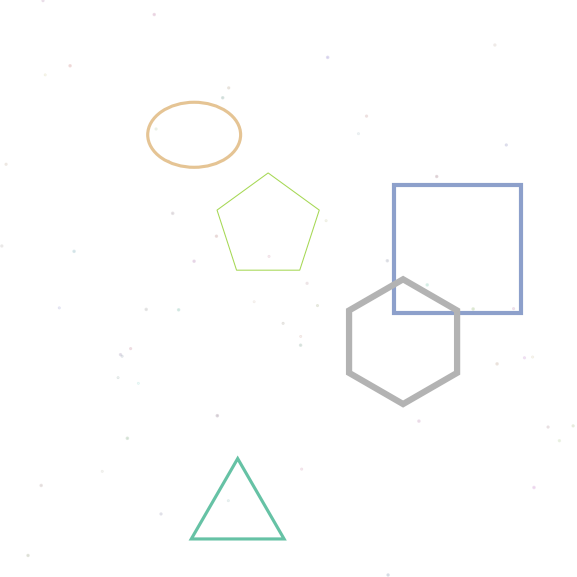[{"shape": "triangle", "thickness": 1.5, "radius": 0.46, "center": [0.412, 0.112]}, {"shape": "square", "thickness": 2, "radius": 0.55, "center": [0.792, 0.567]}, {"shape": "pentagon", "thickness": 0.5, "radius": 0.47, "center": [0.464, 0.607]}, {"shape": "oval", "thickness": 1.5, "radius": 0.4, "center": [0.336, 0.766]}, {"shape": "hexagon", "thickness": 3, "radius": 0.54, "center": [0.698, 0.407]}]